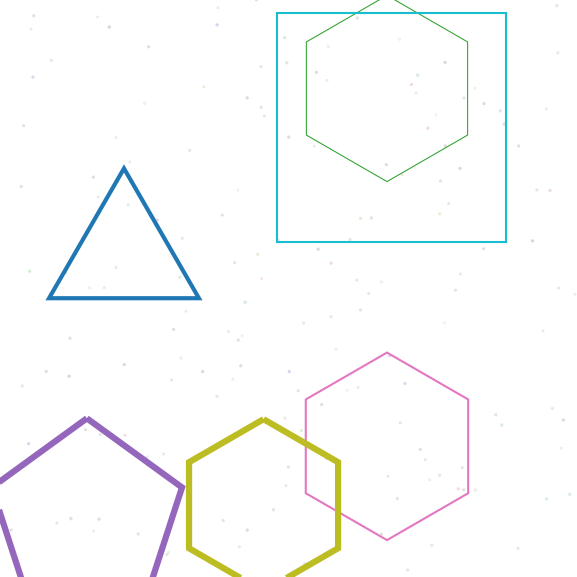[{"shape": "triangle", "thickness": 2, "radius": 0.75, "center": [0.215, 0.558]}, {"shape": "hexagon", "thickness": 0.5, "radius": 0.81, "center": [0.67, 0.846]}, {"shape": "pentagon", "thickness": 3, "radius": 0.87, "center": [0.15, 0.102]}, {"shape": "hexagon", "thickness": 1, "radius": 0.81, "center": [0.67, 0.226]}, {"shape": "hexagon", "thickness": 3, "radius": 0.74, "center": [0.456, 0.124]}, {"shape": "square", "thickness": 1, "radius": 0.99, "center": [0.679, 0.778]}]